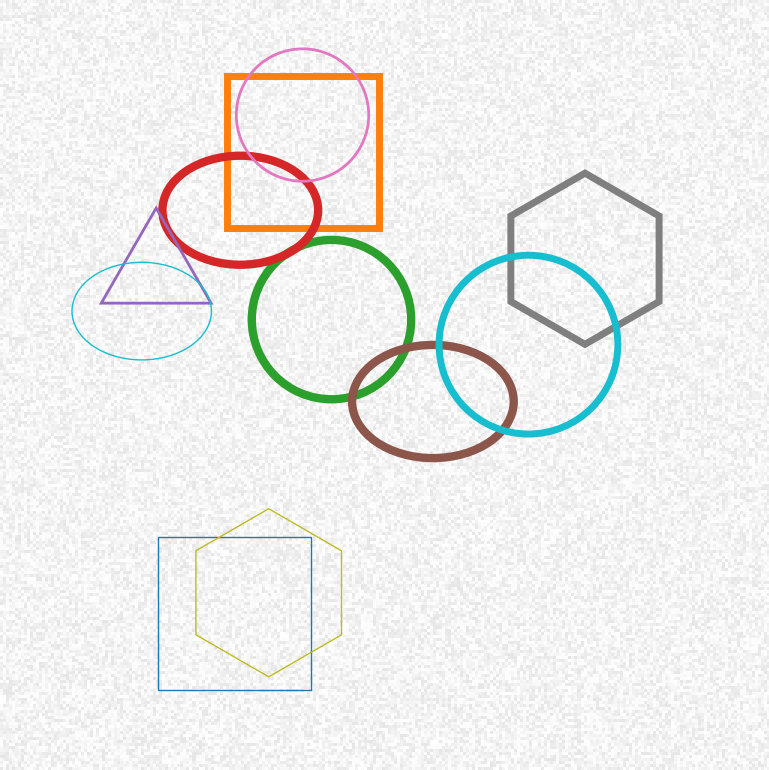[{"shape": "square", "thickness": 0.5, "radius": 0.5, "center": [0.305, 0.203]}, {"shape": "square", "thickness": 2.5, "radius": 0.49, "center": [0.394, 0.803]}, {"shape": "circle", "thickness": 3, "radius": 0.52, "center": [0.431, 0.585]}, {"shape": "oval", "thickness": 3, "radius": 0.51, "center": [0.312, 0.727]}, {"shape": "triangle", "thickness": 1, "radius": 0.41, "center": [0.203, 0.647]}, {"shape": "oval", "thickness": 3, "radius": 0.52, "center": [0.562, 0.479]}, {"shape": "circle", "thickness": 1, "radius": 0.43, "center": [0.393, 0.851]}, {"shape": "hexagon", "thickness": 2.5, "radius": 0.56, "center": [0.76, 0.664]}, {"shape": "hexagon", "thickness": 0.5, "radius": 0.55, "center": [0.349, 0.23]}, {"shape": "circle", "thickness": 2.5, "radius": 0.58, "center": [0.686, 0.552]}, {"shape": "oval", "thickness": 0.5, "radius": 0.45, "center": [0.184, 0.596]}]